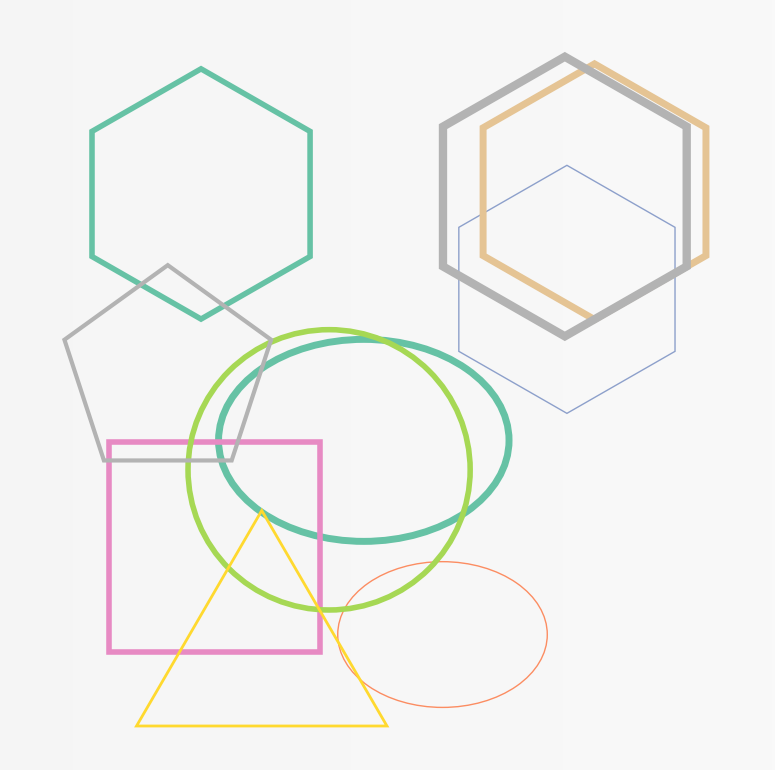[{"shape": "oval", "thickness": 2.5, "radius": 0.94, "center": [0.469, 0.428]}, {"shape": "hexagon", "thickness": 2, "radius": 0.81, "center": [0.259, 0.748]}, {"shape": "oval", "thickness": 0.5, "radius": 0.68, "center": [0.571, 0.176]}, {"shape": "hexagon", "thickness": 0.5, "radius": 0.81, "center": [0.732, 0.624]}, {"shape": "square", "thickness": 2, "radius": 0.68, "center": [0.277, 0.29]}, {"shape": "circle", "thickness": 2, "radius": 0.91, "center": [0.425, 0.39]}, {"shape": "triangle", "thickness": 1, "radius": 0.93, "center": [0.338, 0.15]}, {"shape": "hexagon", "thickness": 2.5, "radius": 0.83, "center": [0.767, 0.751]}, {"shape": "pentagon", "thickness": 1.5, "radius": 0.7, "center": [0.216, 0.515]}, {"shape": "hexagon", "thickness": 3, "radius": 0.91, "center": [0.729, 0.745]}]